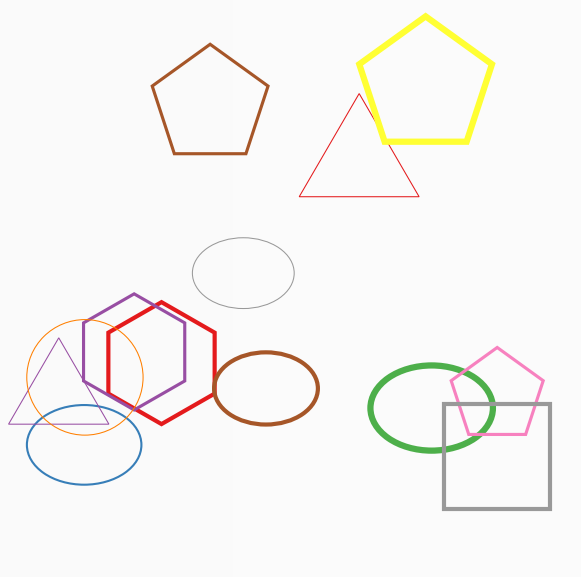[{"shape": "triangle", "thickness": 0.5, "radius": 0.6, "center": [0.618, 0.718]}, {"shape": "hexagon", "thickness": 2, "radius": 0.53, "center": [0.278, 0.37]}, {"shape": "oval", "thickness": 1, "radius": 0.49, "center": [0.145, 0.229]}, {"shape": "oval", "thickness": 3, "radius": 0.53, "center": [0.743, 0.293]}, {"shape": "triangle", "thickness": 0.5, "radius": 0.5, "center": [0.101, 0.314]}, {"shape": "hexagon", "thickness": 1.5, "radius": 0.5, "center": [0.231, 0.39]}, {"shape": "circle", "thickness": 0.5, "radius": 0.5, "center": [0.146, 0.346]}, {"shape": "pentagon", "thickness": 3, "radius": 0.6, "center": [0.732, 0.851]}, {"shape": "pentagon", "thickness": 1.5, "radius": 0.52, "center": [0.362, 0.818]}, {"shape": "oval", "thickness": 2, "radius": 0.45, "center": [0.458, 0.327]}, {"shape": "pentagon", "thickness": 1.5, "radius": 0.42, "center": [0.855, 0.314]}, {"shape": "square", "thickness": 2, "radius": 0.45, "center": [0.855, 0.209]}, {"shape": "oval", "thickness": 0.5, "radius": 0.44, "center": [0.419, 0.526]}]